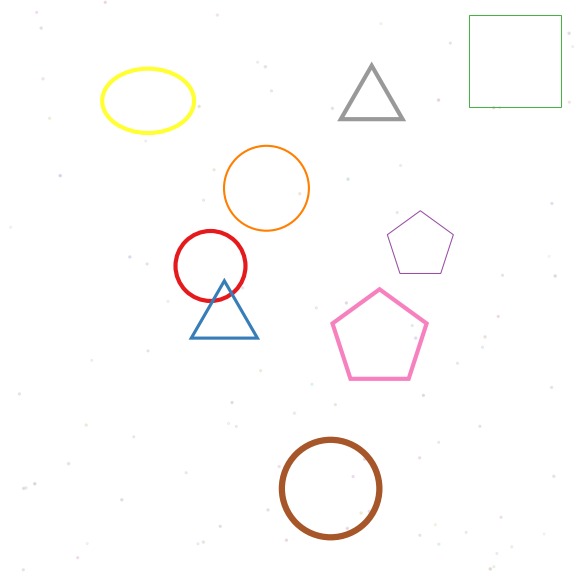[{"shape": "circle", "thickness": 2, "radius": 0.3, "center": [0.364, 0.539]}, {"shape": "triangle", "thickness": 1.5, "radius": 0.33, "center": [0.388, 0.447]}, {"shape": "square", "thickness": 0.5, "radius": 0.4, "center": [0.891, 0.893]}, {"shape": "pentagon", "thickness": 0.5, "radius": 0.3, "center": [0.728, 0.574]}, {"shape": "circle", "thickness": 1, "radius": 0.37, "center": [0.461, 0.673]}, {"shape": "oval", "thickness": 2, "radius": 0.4, "center": [0.257, 0.825]}, {"shape": "circle", "thickness": 3, "radius": 0.42, "center": [0.573, 0.153]}, {"shape": "pentagon", "thickness": 2, "radius": 0.43, "center": [0.657, 0.413]}, {"shape": "triangle", "thickness": 2, "radius": 0.31, "center": [0.644, 0.824]}]